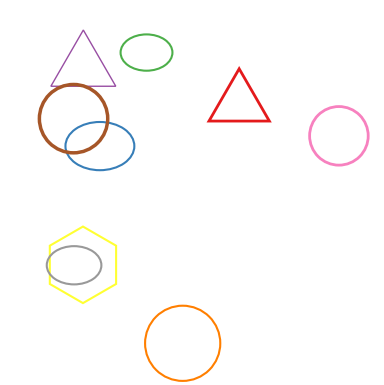[{"shape": "triangle", "thickness": 2, "radius": 0.45, "center": [0.621, 0.731]}, {"shape": "oval", "thickness": 1.5, "radius": 0.45, "center": [0.259, 0.621]}, {"shape": "oval", "thickness": 1.5, "radius": 0.34, "center": [0.381, 0.863]}, {"shape": "triangle", "thickness": 1, "radius": 0.49, "center": [0.216, 0.825]}, {"shape": "circle", "thickness": 1.5, "radius": 0.49, "center": [0.474, 0.108]}, {"shape": "hexagon", "thickness": 1.5, "radius": 0.5, "center": [0.215, 0.312]}, {"shape": "circle", "thickness": 2.5, "radius": 0.44, "center": [0.191, 0.692]}, {"shape": "circle", "thickness": 2, "radius": 0.38, "center": [0.88, 0.647]}, {"shape": "oval", "thickness": 1.5, "radius": 0.35, "center": [0.192, 0.311]}]